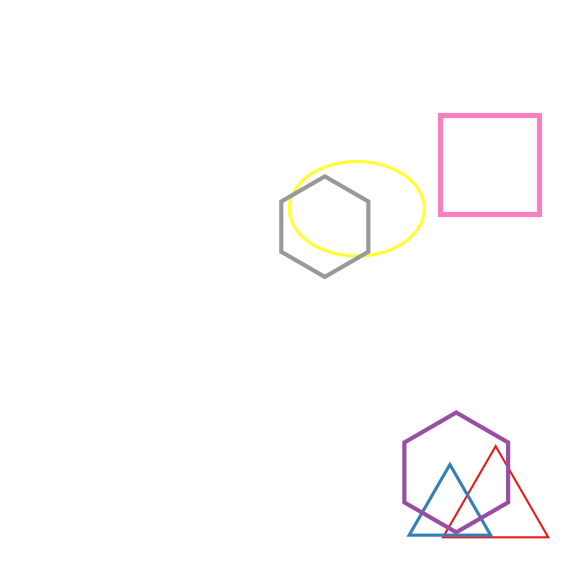[{"shape": "triangle", "thickness": 1, "radius": 0.53, "center": [0.858, 0.121]}, {"shape": "triangle", "thickness": 1.5, "radius": 0.41, "center": [0.779, 0.113]}, {"shape": "hexagon", "thickness": 2, "radius": 0.52, "center": [0.79, 0.181]}, {"shape": "oval", "thickness": 1.5, "radius": 0.58, "center": [0.618, 0.638]}, {"shape": "square", "thickness": 2.5, "radius": 0.43, "center": [0.847, 0.715]}, {"shape": "hexagon", "thickness": 2, "radius": 0.44, "center": [0.562, 0.607]}]